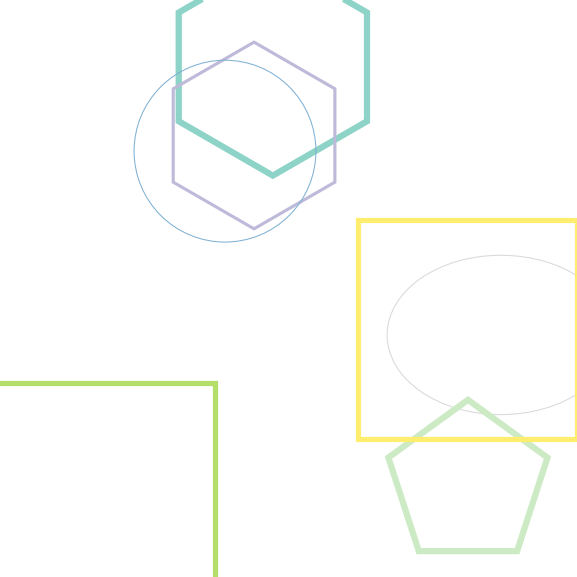[{"shape": "hexagon", "thickness": 3, "radius": 0.94, "center": [0.473, 0.883]}, {"shape": "hexagon", "thickness": 1.5, "radius": 0.81, "center": [0.44, 0.765]}, {"shape": "circle", "thickness": 0.5, "radius": 0.79, "center": [0.39, 0.737]}, {"shape": "square", "thickness": 2.5, "radius": 1.0, "center": [0.172, 0.136]}, {"shape": "oval", "thickness": 0.5, "radius": 0.99, "center": [0.867, 0.419]}, {"shape": "pentagon", "thickness": 3, "radius": 0.72, "center": [0.81, 0.162]}, {"shape": "square", "thickness": 2.5, "radius": 0.95, "center": [0.809, 0.428]}]